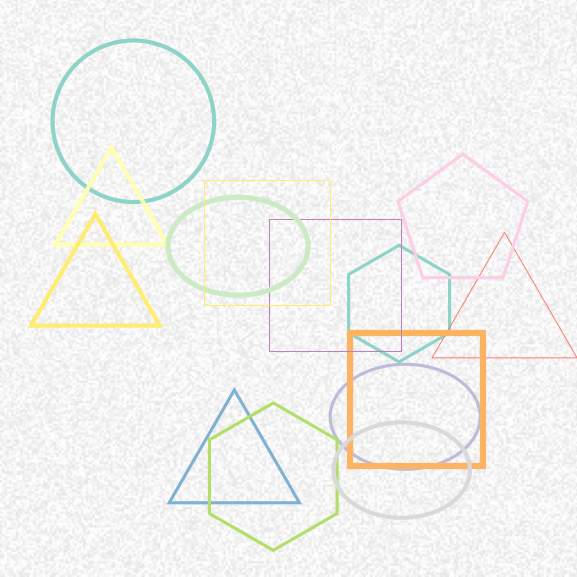[{"shape": "hexagon", "thickness": 1.5, "radius": 0.5, "center": [0.691, 0.473]}, {"shape": "circle", "thickness": 2, "radius": 0.7, "center": [0.231, 0.789]}, {"shape": "triangle", "thickness": 2, "radius": 0.56, "center": [0.193, 0.632]}, {"shape": "oval", "thickness": 1.5, "radius": 0.65, "center": [0.702, 0.277]}, {"shape": "triangle", "thickness": 0.5, "radius": 0.72, "center": [0.874, 0.452]}, {"shape": "triangle", "thickness": 1.5, "radius": 0.65, "center": [0.406, 0.194]}, {"shape": "square", "thickness": 3, "radius": 0.57, "center": [0.721, 0.307]}, {"shape": "hexagon", "thickness": 1.5, "radius": 0.64, "center": [0.473, 0.174]}, {"shape": "pentagon", "thickness": 1.5, "radius": 0.59, "center": [0.802, 0.614]}, {"shape": "oval", "thickness": 2, "radius": 0.59, "center": [0.696, 0.185]}, {"shape": "square", "thickness": 0.5, "radius": 0.57, "center": [0.58, 0.505]}, {"shape": "oval", "thickness": 2.5, "radius": 0.61, "center": [0.412, 0.573]}, {"shape": "triangle", "thickness": 2, "radius": 0.64, "center": [0.165, 0.5]}, {"shape": "square", "thickness": 0.5, "radius": 0.54, "center": [0.462, 0.579]}]